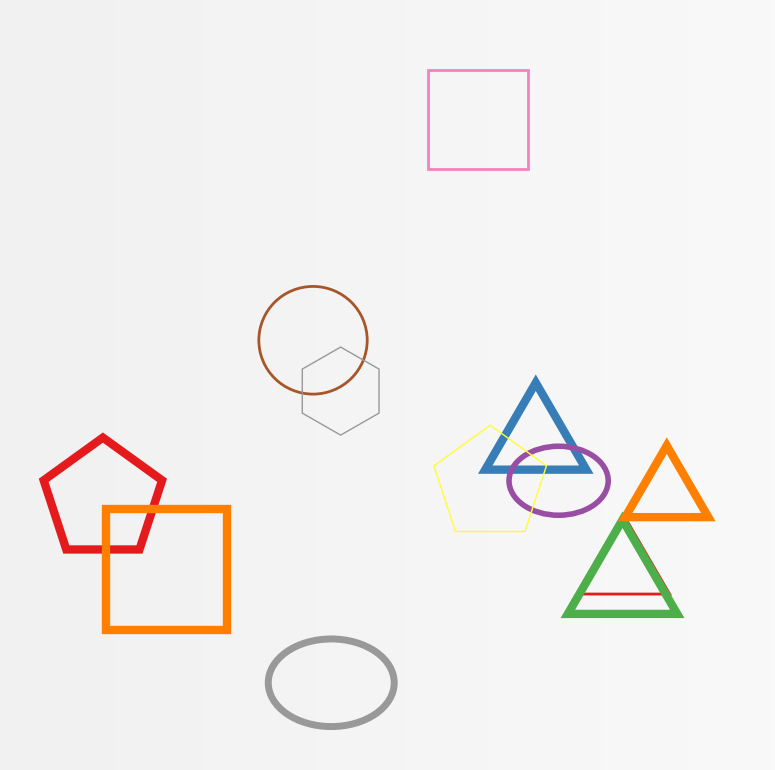[{"shape": "triangle", "thickness": 1, "radius": 0.33, "center": [0.807, 0.261]}, {"shape": "pentagon", "thickness": 3, "radius": 0.4, "center": [0.133, 0.351]}, {"shape": "triangle", "thickness": 3, "radius": 0.38, "center": [0.691, 0.428]}, {"shape": "triangle", "thickness": 3, "radius": 0.41, "center": [0.803, 0.243]}, {"shape": "oval", "thickness": 2, "radius": 0.32, "center": [0.721, 0.376]}, {"shape": "triangle", "thickness": 3, "radius": 0.31, "center": [0.86, 0.359]}, {"shape": "square", "thickness": 3, "radius": 0.39, "center": [0.214, 0.261]}, {"shape": "pentagon", "thickness": 0.5, "radius": 0.38, "center": [0.632, 0.371]}, {"shape": "circle", "thickness": 1, "radius": 0.35, "center": [0.404, 0.558]}, {"shape": "square", "thickness": 1, "radius": 0.32, "center": [0.617, 0.845]}, {"shape": "hexagon", "thickness": 0.5, "radius": 0.29, "center": [0.44, 0.492]}, {"shape": "oval", "thickness": 2.5, "radius": 0.41, "center": [0.427, 0.113]}]